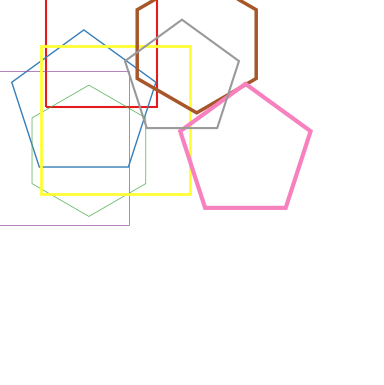[{"shape": "square", "thickness": 1.5, "radius": 0.72, "center": [0.264, 0.867]}, {"shape": "pentagon", "thickness": 1, "radius": 0.98, "center": [0.218, 0.725]}, {"shape": "hexagon", "thickness": 0.5, "radius": 0.85, "center": [0.231, 0.608]}, {"shape": "square", "thickness": 0.5, "radius": 1.0, "center": [0.136, 0.615]}, {"shape": "square", "thickness": 2, "radius": 0.96, "center": [0.3, 0.689]}, {"shape": "hexagon", "thickness": 2.5, "radius": 0.89, "center": [0.511, 0.885]}, {"shape": "pentagon", "thickness": 3, "radius": 0.89, "center": [0.637, 0.604]}, {"shape": "pentagon", "thickness": 1.5, "radius": 0.78, "center": [0.473, 0.793]}]